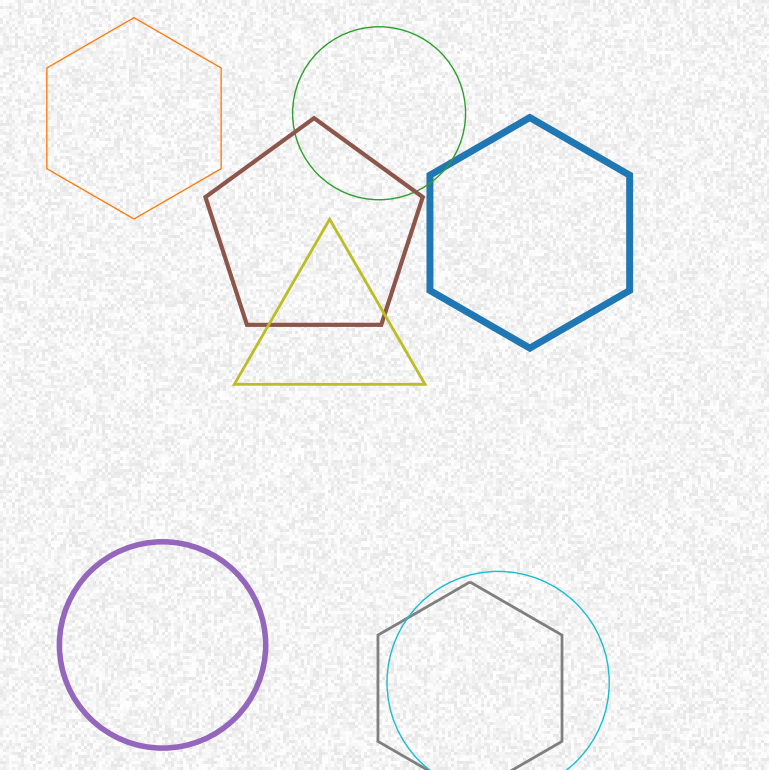[{"shape": "hexagon", "thickness": 2.5, "radius": 0.75, "center": [0.688, 0.698]}, {"shape": "hexagon", "thickness": 0.5, "radius": 0.65, "center": [0.174, 0.846]}, {"shape": "circle", "thickness": 0.5, "radius": 0.56, "center": [0.492, 0.853]}, {"shape": "circle", "thickness": 2, "radius": 0.67, "center": [0.211, 0.162]}, {"shape": "pentagon", "thickness": 1.5, "radius": 0.74, "center": [0.408, 0.698]}, {"shape": "hexagon", "thickness": 1, "radius": 0.69, "center": [0.61, 0.106]}, {"shape": "triangle", "thickness": 1, "radius": 0.71, "center": [0.428, 0.572]}, {"shape": "circle", "thickness": 0.5, "radius": 0.72, "center": [0.647, 0.114]}]